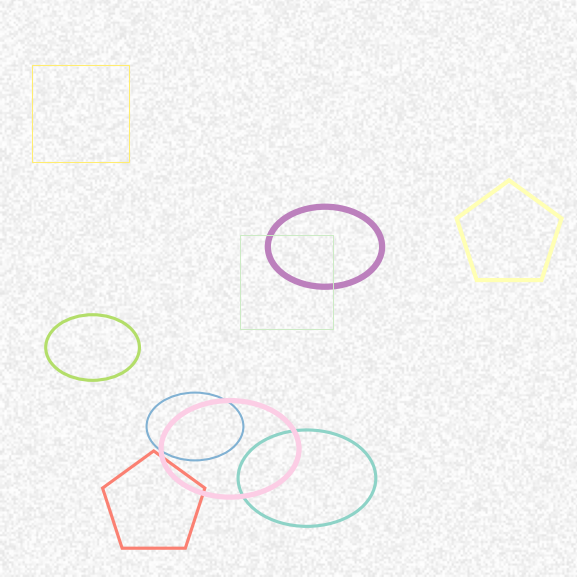[{"shape": "oval", "thickness": 1.5, "radius": 0.6, "center": [0.531, 0.171]}, {"shape": "pentagon", "thickness": 2, "radius": 0.48, "center": [0.882, 0.591]}, {"shape": "pentagon", "thickness": 1.5, "radius": 0.47, "center": [0.266, 0.125]}, {"shape": "oval", "thickness": 1, "radius": 0.42, "center": [0.338, 0.261]}, {"shape": "oval", "thickness": 1.5, "radius": 0.41, "center": [0.16, 0.397]}, {"shape": "oval", "thickness": 2.5, "radius": 0.6, "center": [0.398, 0.222]}, {"shape": "oval", "thickness": 3, "radius": 0.49, "center": [0.563, 0.572]}, {"shape": "square", "thickness": 0.5, "radius": 0.41, "center": [0.496, 0.51]}, {"shape": "square", "thickness": 0.5, "radius": 0.42, "center": [0.14, 0.803]}]